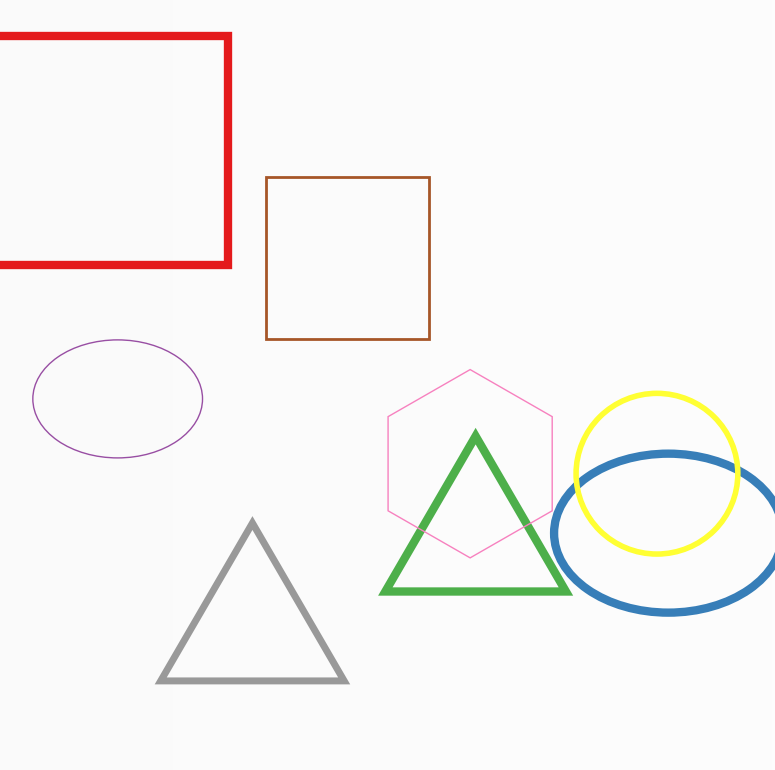[{"shape": "square", "thickness": 3, "radius": 0.74, "center": [0.145, 0.805]}, {"shape": "oval", "thickness": 3, "radius": 0.74, "center": [0.862, 0.308]}, {"shape": "triangle", "thickness": 3, "radius": 0.67, "center": [0.614, 0.299]}, {"shape": "oval", "thickness": 0.5, "radius": 0.55, "center": [0.152, 0.482]}, {"shape": "circle", "thickness": 2, "radius": 0.52, "center": [0.848, 0.385]}, {"shape": "square", "thickness": 1, "radius": 0.53, "center": [0.448, 0.665]}, {"shape": "hexagon", "thickness": 0.5, "radius": 0.61, "center": [0.607, 0.398]}, {"shape": "triangle", "thickness": 2.5, "radius": 0.68, "center": [0.326, 0.184]}]